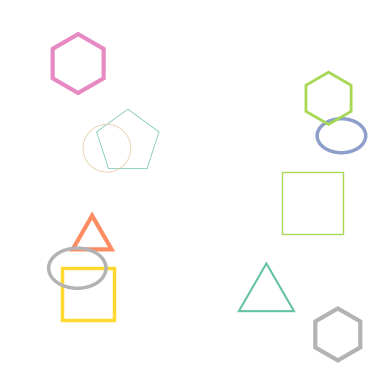[{"shape": "triangle", "thickness": 1.5, "radius": 0.41, "center": [0.692, 0.233]}, {"shape": "pentagon", "thickness": 0.5, "radius": 0.43, "center": [0.332, 0.631]}, {"shape": "triangle", "thickness": 3, "radius": 0.29, "center": [0.239, 0.381]}, {"shape": "oval", "thickness": 2.5, "radius": 0.32, "center": [0.887, 0.647]}, {"shape": "hexagon", "thickness": 3, "radius": 0.38, "center": [0.203, 0.835]}, {"shape": "square", "thickness": 1, "radius": 0.4, "center": [0.811, 0.473]}, {"shape": "hexagon", "thickness": 2, "radius": 0.34, "center": [0.853, 0.745]}, {"shape": "square", "thickness": 2.5, "radius": 0.34, "center": [0.229, 0.236]}, {"shape": "circle", "thickness": 0.5, "radius": 0.31, "center": [0.278, 0.615]}, {"shape": "hexagon", "thickness": 3, "radius": 0.34, "center": [0.877, 0.131]}, {"shape": "oval", "thickness": 2.5, "radius": 0.37, "center": [0.201, 0.303]}]